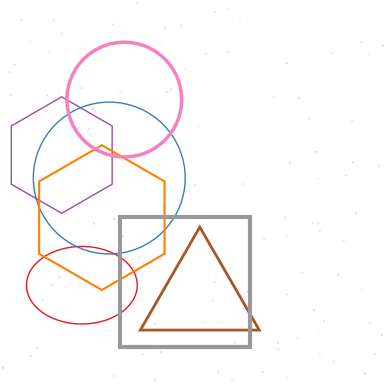[{"shape": "oval", "thickness": 1, "radius": 0.72, "center": [0.213, 0.259]}, {"shape": "circle", "thickness": 1, "radius": 0.99, "center": [0.284, 0.538]}, {"shape": "hexagon", "thickness": 1, "radius": 0.76, "center": [0.16, 0.597]}, {"shape": "hexagon", "thickness": 1.5, "radius": 0.94, "center": [0.265, 0.435]}, {"shape": "triangle", "thickness": 2, "radius": 0.89, "center": [0.519, 0.232]}, {"shape": "circle", "thickness": 2.5, "radius": 0.75, "center": [0.323, 0.741]}, {"shape": "square", "thickness": 3, "radius": 0.84, "center": [0.48, 0.267]}]